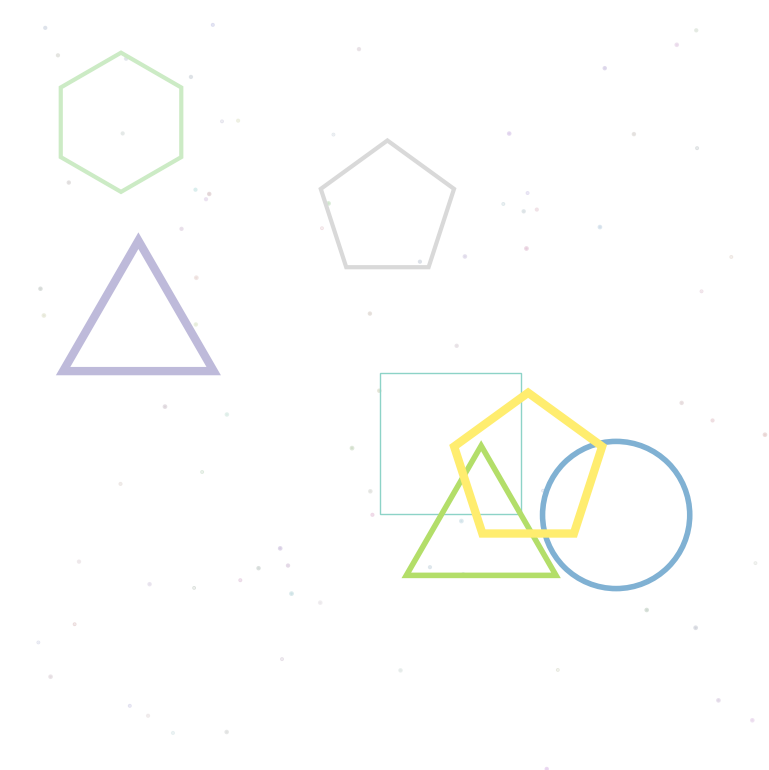[{"shape": "square", "thickness": 0.5, "radius": 0.46, "center": [0.585, 0.424]}, {"shape": "triangle", "thickness": 3, "radius": 0.56, "center": [0.18, 0.575]}, {"shape": "circle", "thickness": 2, "radius": 0.48, "center": [0.8, 0.331]}, {"shape": "triangle", "thickness": 2, "radius": 0.56, "center": [0.625, 0.309]}, {"shape": "pentagon", "thickness": 1.5, "radius": 0.45, "center": [0.503, 0.727]}, {"shape": "hexagon", "thickness": 1.5, "radius": 0.45, "center": [0.157, 0.841]}, {"shape": "pentagon", "thickness": 3, "radius": 0.51, "center": [0.686, 0.389]}]